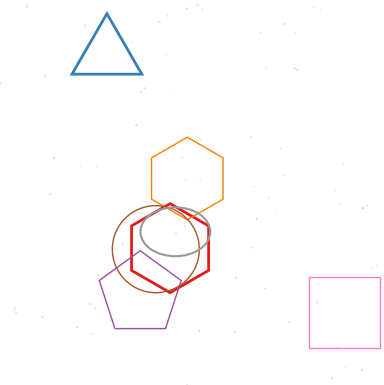[{"shape": "hexagon", "thickness": 2, "radius": 0.58, "center": [0.442, 0.355]}, {"shape": "triangle", "thickness": 2, "radius": 0.52, "center": [0.278, 0.86]}, {"shape": "pentagon", "thickness": 1, "radius": 0.56, "center": [0.364, 0.237]}, {"shape": "hexagon", "thickness": 1, "radius": 0.54, "center": [0.486, 0.536]}, {"shape": "circle", "thickness": 1, "radius": 0.57, "center": [0.405, 0.353]}, {"shape": "square", "thickness": 1, "radius": 0.46, "center": [0.895, 0.188]}, {"shape": "oval", "thickness": 1.5, "radius": 0.45, "center": [0.455, 0.398]}]